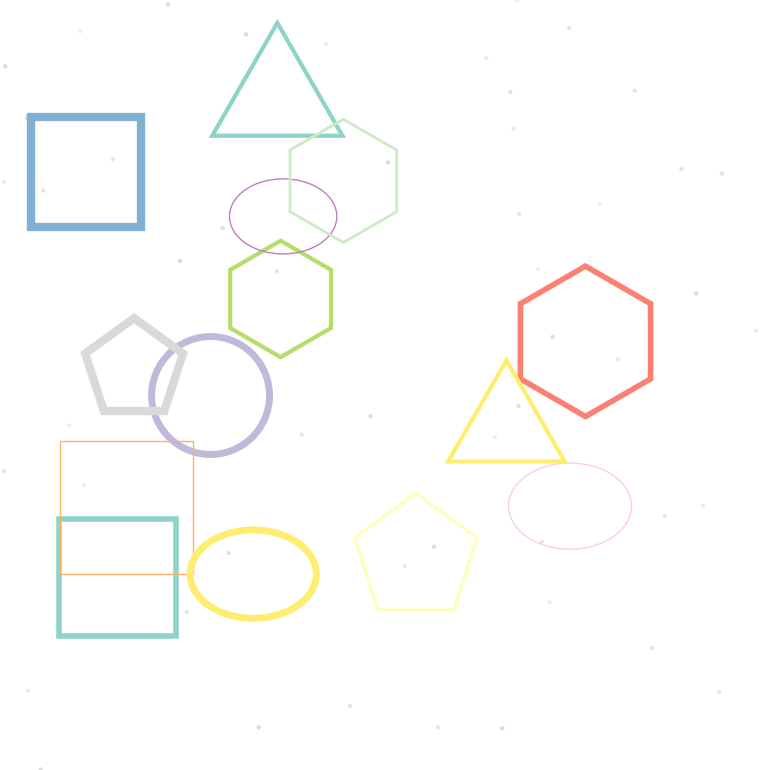[{"shape": "square", "thickness": 2, "radius": 0.38, "center": [0.153, 0.25]}, {"shape": "triangle", "thickness": 1.5, "radius": 0.49, "center": [0.36, 0.873]}, {"shape": "pentagon", "thickness": 1, "radius": 0.42, "center": [0.54, 0.276]}, {"shape": "circle", "thickness": 2.5, "radius": 0.38, "center": [0.273, 0.486]}, {"shape": "hexagon", "thickness": 2, "radius": 0.49, "center": [0.76, 0.557]}, {"shape": "square", "thickness": 3, "radius": 0.36, "center": [0.112, 0.776]}, {"shape": "square", "thickness": 0.5, "radius": 0.43, "center": [0.164, 0.341]}, {"shape": "hexagon", "thickness": 1.5, "radius": 0.38, "center": [0.364, 0.612]}, {"shape": "oval", "thickness": 0.5, "radius": 0.4, "center": [0.74, 0.343]}, {"shape": "pentagon", "thickness": 3, "radius": 0.33, "center": [0.174, 0.52]}, {"shape": "oval", "thickness": 0.5, "radius": 0.35, "center": [0.368, 0.719]}, {"shape": "hexagon", "thickness": 1, "radius": 0.4, "center": [0.446, 0.765]}, {"shape": "oval", "thickness": 2.5, "radius": 0.41, "center": [0.329, 0.254]}, {"shape": "triangle", "thickness": 1.5, "radius": 0.44, "center": [0.658, 0.444]}]